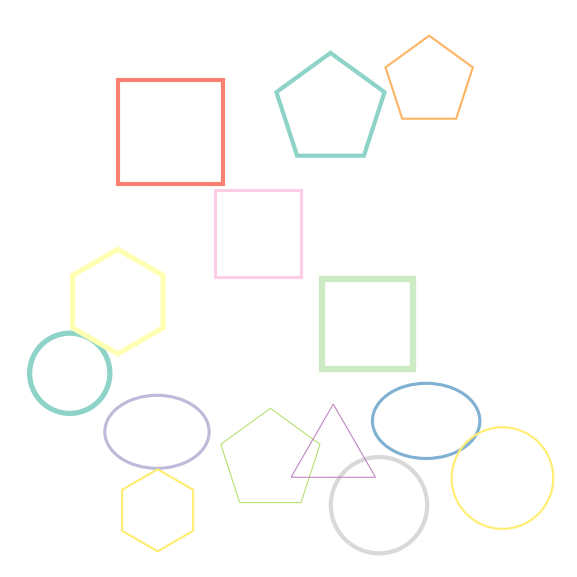[{"shape": "pentagon", "thickness": 2, "radius": 0.49, "center": [0.572, 0.809]}, {"shape": "circle", "thickness": 2.5, "radius": 0.35, "center": [0.121, 0.353]}, {"shape": "hexagon", "thickness": 2.5, "radius": 0.45, "center": [0.204, 0.477]}, {"shape": "oval", "thickness": 1.5, "radius": 0.45, "center": [0.272, 0.251]}, {"shape": "square", "thickness": 2, "radius": 0.45, "center": [0.295, 0.77]}, {"shape": "oval", "thickness": 1.5, "radius": 0.47, "center": [0.738, 0.27]}, {"shape": "pentagon", "thickness": 1, "radius": 0.4, "center": [0.743, 0.858]}, {"shape": "pentagon", "thickness": 0.5, "radius": 0.45, "center": [0.468, 0.202]}, {"shape": "square", "thickness": 1.5, "radius": 0.37, "center": [0.447, 0.595]}, {"shape": "circle", "thickness": 2, "radius": 0.42, "center": [0.656, 0.124]}, {"shape": "triangle", "thickness": 0.5, "radius": 0.42, "center": [0.577, 0.215]}, {"shape": "square", "thickness": 3, "radius": 0.39, "center": [0.637, 0.438]}, {"shape": "circle", "thickness": 1, "radius": 0.44, "center": [0.87, 0.171]}, {"shape": "hexagon", "thickness": 1, "radius": 0.36, "center": [0.273, 0.115]}]